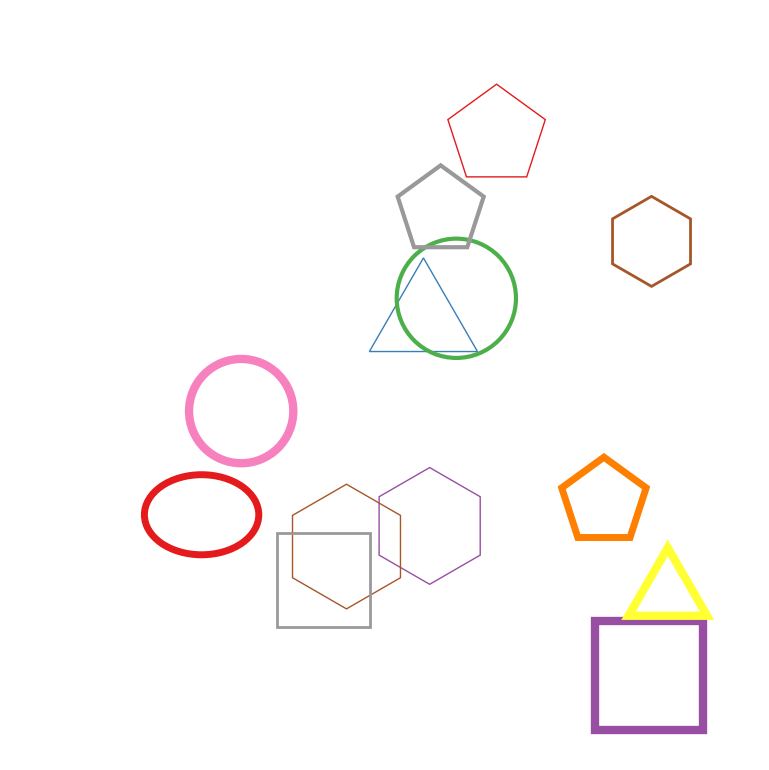[{"shape": "pentagon", "thickness": 0.5, "radius": 0.33, "center": [0.645, 0.824]}, {"shape": "oval", "thickness": 2.5, "radius": 0.37, "center": [0.262, 0.331]}, {"shape": "triangle", "thickness": 0.5, "radius": 0.41, "center": [0.55, 0.584]}, {"shape": "circle", "thickness": 1.5, "radius": 0.39, "center": [0.593, 0.613]}, {"shape": "square", "thickness": 3, "radius": 0.35, "center": [0.843, 0.123]}, {"shape": "hexagon", "thickness": 0.5, "radius": 0.38, "center": [0.558, 0.317]}, {"shape": "pentagon", "thickness": 2.5, "radius": 0.29, "center": [0.784, 0.349]}, {"shape": "triangle", "thickness": 3, "radius": 0.29, "center": [0.867, 0.23]}, {"shape": "hexagon", "thickness": 0.5, "radius": 0.4, "center": [0.45, 0.29]}, {"shape": "hexagon", "thickness": 1, "radius": 0.29, "center": [0.846, 0.687]}, {"shape": "circle", "thickness": 3, "radius": 0.34, "center": [0.313, 0.466]}, {"shape": "square", "thickness": 1, "radius": 0.3, "center": [0.42, 0.246]}, {"shape": "pentagon", "thickness": 1.5, "radius": 0.29, "center": [0.572, 0.726]}]